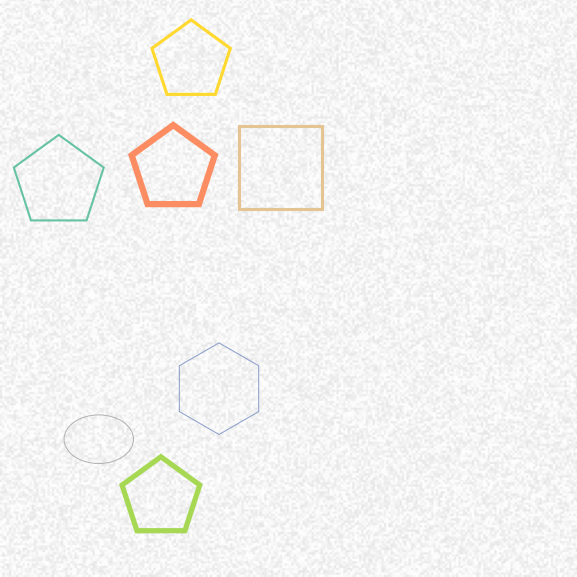[{"shape": "pentagon", "thickness": 1, "radius": 0.41, "center": [0.102, 0.684]}, {"shape": "pentagon", "thickness": 3, "radius": 0.38, "center": [0.3, 0.707]}, {"shape": "hexagon", "thickness": 0.5, "radius": 0.4, "center": [0.379, 0.326]}, {"shape": "pentagon", "thickness": 2.5, "radius": 0.35, "center": [0.279, 0.137]}, {"shape": "pentagon", "thickness": 1.5, "radius": 0.36, "center": [0.331, 0.893]}, {"shape": "square", "thickness": 1.5, "radius": 0.36, "center": [0.485, 0.709]}, {"shape": "oval", "thickness": 0.5, "radius": 0.3, "center": [0.171, 0.239]}]